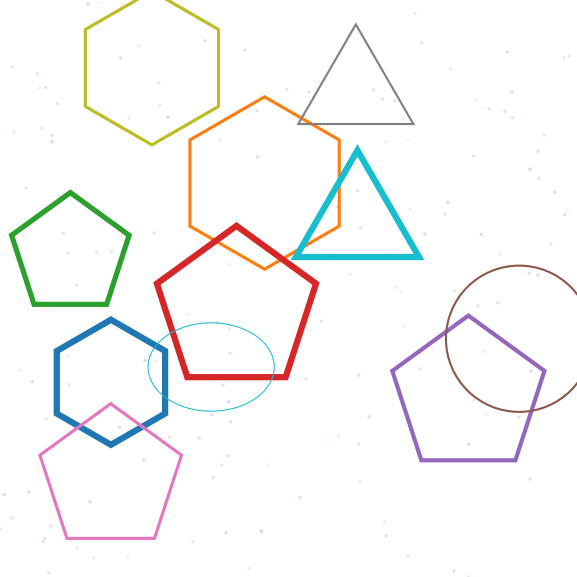[{"shape": "hexagon", "thickness": 3, "radius": 0.54, "center": [0.192, 0.337]}, {"shape": "hexagon", "thickness": 1.5, "radius": 0.75, "center": [0.458, 0.682]}, {"shape": "pentagon", "thickness": 2.5, "radius": 0.53, "center": [0.122, 0.559]}, {"shape": "pentagon", "thickness": 3, "radius": 0.72, "center": [0.409, 0.463]}, {"shape": "pentagon", "thickness": 2, "radius": 0.69, "center": [0.811, 0.314]}, {"shape": "circle", "thickness": 1, "radius": 0.63, "center": [0.899, 0.413]}, {"shape": "pentagon", "thickness": 1.5, "radius": 0.64, "center": [0.192, 0.171]}, {"shape": "triangle", "thickness": 1, "radius": 0.58, "center": [0.616, 0.842]}, {"shape": "hexagon", "thickness": 1.5, "radius": 0.67, "center": [0.263, 0.881]}, {"shape": "triangle", "thickness": 3, "radius": 0.62, "center": [0.619, 0.616]}, {"shape": "oval", "thickness": 0.5, "radius": 0.55, "center": [0.366, 0.364]}]